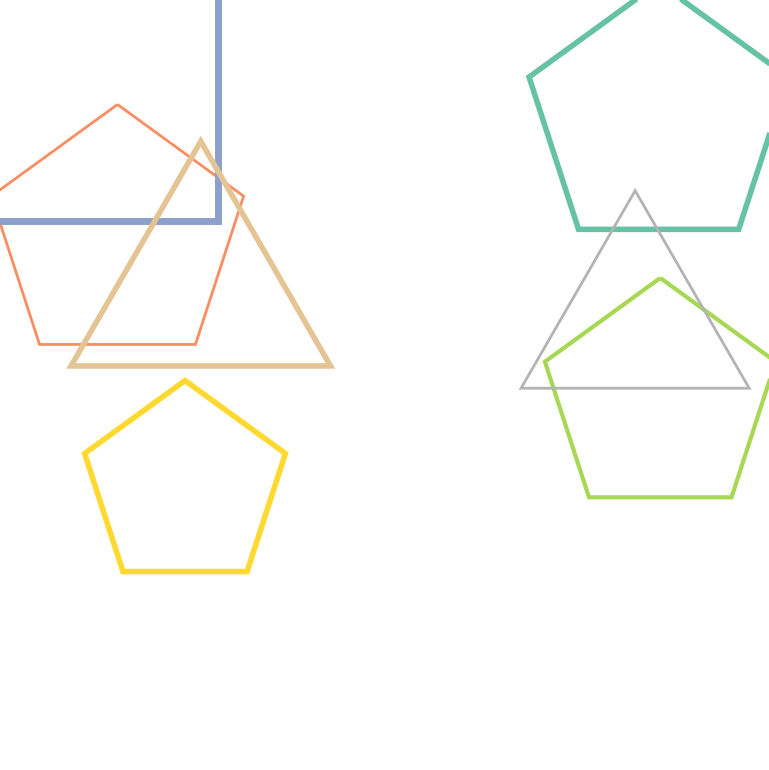[{"shape": "pentagon", "thickness": 2, "radius": 0.88, "center": [0.855, 0.845]}, {"shape": "pentagon", "thickness": 1, "radius": 0.86, "center": [0.153, 0.692]}, {"shape": "square", "thickness": 2.5, "radius": 0.74, "center": [0.136, 0.861]}, {"shape": "pentagon", "thickness": 1.5, "radius": 0.79, "center": [0.857, 0.482]}, {"shape": "pentagon", "thickness": 2, "radius": 0.69, "center": [0.24, 0.369]}, {"shape": "triangle", "thickness": 2, "radius": 0.97, "center": [0.261, 0.622]}, {"shape": "triangle", "thickness": 1, "radius": 0.86, "center": [0.825, 0.581]}]